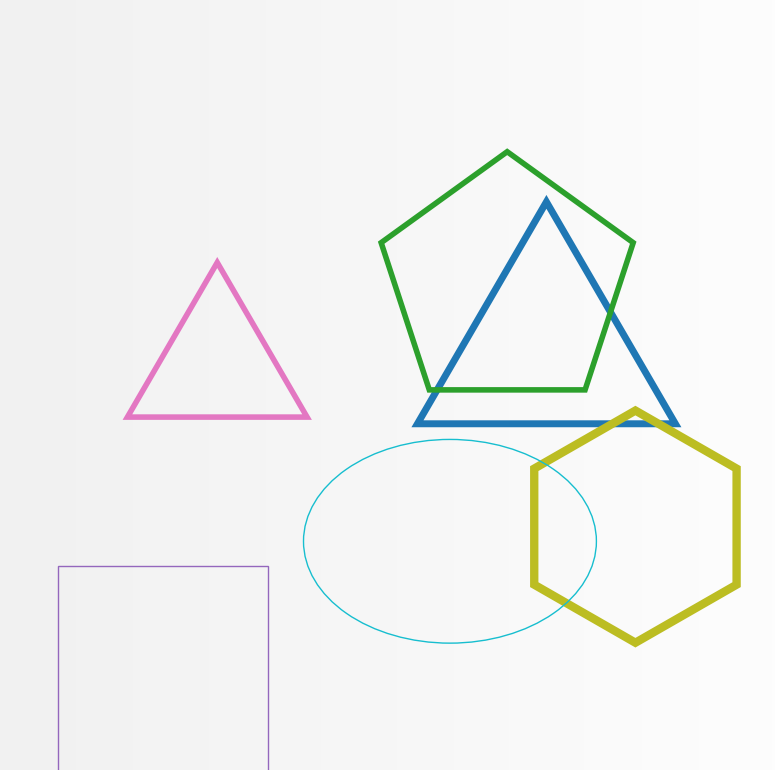[{"shape": "triangle", "thickness": 2.5, "radius": 0.96, "center": [0.705, 0.546]}, {"shape": "pentagon", "thickness": 2, "radius": 0.85, "center": [0.654, 0.632]}, {"shape": "square", "thickness": 0.5, "radius": 0.68, "center": [0.211, 0.13]}, {"shape": "triangle", "thickness": 2, "radius": 0.67, "center": [0.28, 0.525]}, {"shape": "hexagon", "thickness": 3, "radius": 0.75, "center": [0.82, 0.316]}, {"shape": "oval", "thickness": 0.5, "radius": 0.94, "center": [0.581, 0.297]}]